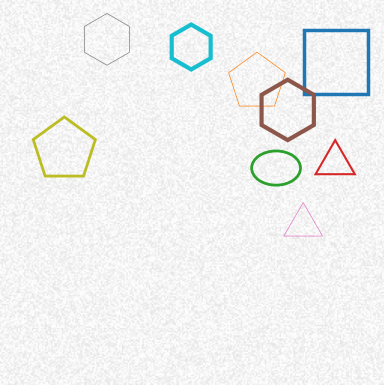[{"shape": "square", "thickness": 2.5, "radius": 0.41, "center": [0.873, 0.84]}, {"shape": "pentagon", "thickness": 0.5, "radius": 0.39, "center": [0.668, 0.787]}, {"shape": "oval", "thickness": 2, "radius": 0.32, "center": [0.717, 0.563]}, {"shape": "triangle", "thickness": 1.5, "radius": 0.29, "center": [0.871, 0.577]}, {"shape": "hexagon", "thickness": 3, "radius": 0.39, "center": [0.747, 0.715]}, {"shape": "triangle", "thickness": 0.5, "radius": 0.29, "center": [0.788, 0.416]}, {"shape": "hexagon", "thickness": 0.5, "radius": 0.34, "center": [0.278, 0.898]}, {"shape": "pentagon", "thickness": 2, "radius": 0.42, "center": [0.167, 0.611]}, {"shape": "hexagon", "thickness": 3, "radius": 0.29, "center": [0.497, 0.878]}]